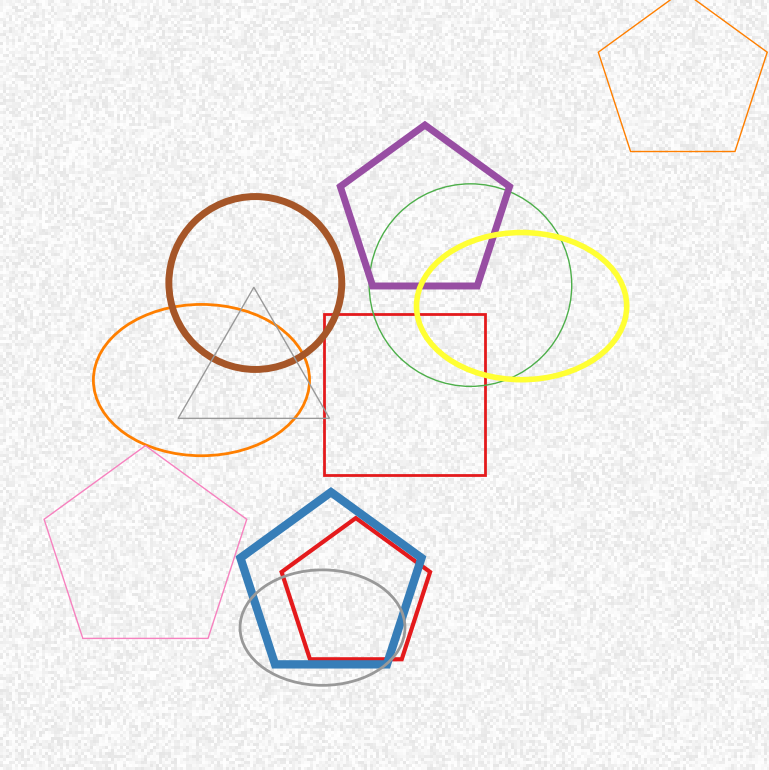[{"shape": "square", "thickness": 1, "radius": 0.52, "center": [0.525, 0.487]}, {"shape": "pentagon", "thickness": 1.5, "radius": 0.51, "center": [0.462, 0.226]}, {"shape": "pentagon", "thickness": 3, "radius": 0.62, "center": [0.43, 0.237]}, {"shape": "circle", "thickness": 0.5, "radius": 0.66, "center": [0.611, 0.63]}, {"shape": "pentagon", "thickness": 2.5, "radius": 0.58, "center": [0.552, 0.722]}, {"shape": "pentagon", "thickness": 0.5, "radius": 0.58, "center": [0.887, 0.897]}, {"shape": "oval", "thickness": 1, "radius": 0.7, "center": [0.262, 0.506]}, {"shape": "oval", "thickness": 2, "radius": 0.68, "center": [0.677, 0.602]}, {"shape": "circle", "thickness": 2.5, "radius": 0.56, "center": [0.332, 0.632]}, {"shape": "pentagon", "thickness": 0.5, "radius": 0.69, "center": [0.189, 0.283]}, {"shape": "oval", "thickness": 1, "radius": 0.54, "center": [0.419, 0.185]}, {"shape": "triangle", "thickness": 0.5, "radius": 0.57, "center": [0.33, 0.513]}]